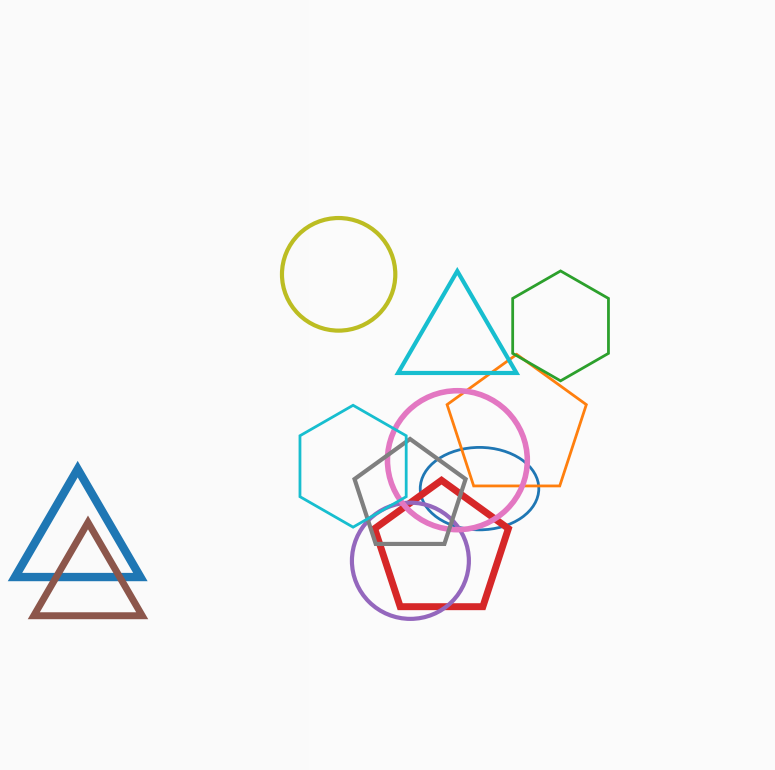[{"shape": "triangle", "thickness": 3, "radius": 0.47, "center": [0.1, 0.297]}, {"shape": "oval", "thickness": 1, "radius": 0.38, "center": [0.619, 0.365]}, {"shape": "pentagon", "thickness": 1, "radius": 0.47, "center": [0.667, 0.445]}, {"shape": "hexagon", "thickness": 1, "radius": 0.36, "center": [0.723, 0.577]}, {"shape": "pentagon", "thickness": 2.5, "radius": 0.45, "center": [0.57, 0.285]}, {"shape": "circle", "thickness": 1.5, "radius": 0.38, "center": [0.53, 0.272]}, {"shape": "triangle", "thickness": 2.5, "radius": 0.4, "center": [0.114, 0.241]}, {"shape": "circle", "thickness": 2, "radius": 0.45, "center": [0.59, 0.402]}, {"shape": "pentagon", "thickness": 1.5, "radius": 0.38, "center": [0.529, 0.355]}, {"shape": "circle", "thickness": 1.5, "radius": 0.37, "center": [0.437, 0.644]}, {"shape": "hexagon", "thickness": 1, "radius": 0.4, "center": [0.456, 0.395]}, {"shape": "triangle", "thickness": 1.5, "radius": 0.44, "center": [0.59, 0.56]}]